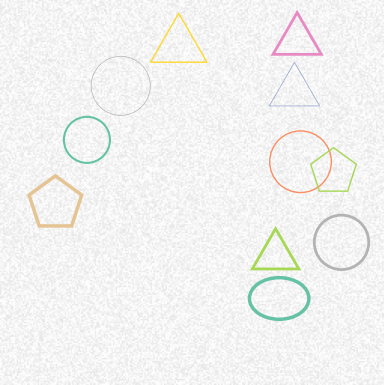[{"shape": "oval", "thickness": 2.5, "radius": 0.39, "center": [0.725, 0.225]}, {"shape": "circle", "thickness": 1.5, "radius": 0.3, "center": [0.226, 0.637]}, {"shape": "circle", "thickness": 1, "radius": 0.4, "center": [0.781, 0.58]}, {"shape": "triangle", "thickness": 0.5, "radius": 0.38, "center": [0.765, 0.763]}, {"shape": "triangle", "thickness": 2, "radius": 0.36, "center": [0.772, 0.895]}, {"shape": "pentagon", "thickness": 1, "radius": 0.31, "center": [0.866, 0.554]}, {"shape": "triangle", "thickness": 2, "radius": 0.35, "center": [0.716, 0.336]}, {"shape": "triangle", "thickness": 1, "radius": 0.42, "center": [0.464, 0.881]}, {"shape": "pentagon", "thickness": 2.5, "radius": 0.36, "center": [0.144, 0.471]}, {"shape": "circle", "thickness": 0.5, "radius": 0.38, "center": [0.314, 0.777]}, {"shape": "circle", "thickness": 2, "radius": 0.35, "center": [0.887, 0.371]}]